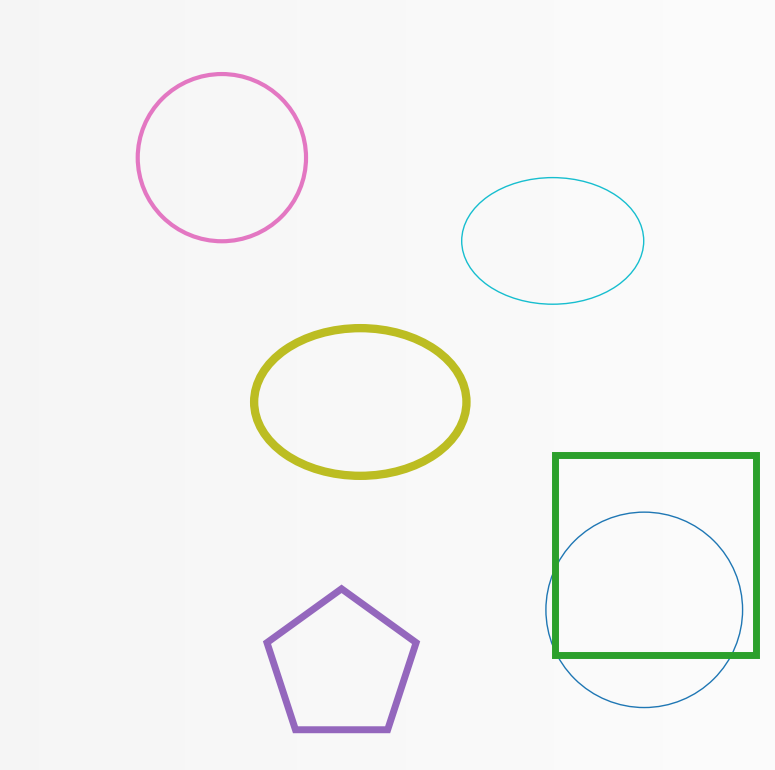[{"shape": "circle", "thickness": 0.5, "radius": 0.63, "center": [0.831, 0.208]}, {"shape": "square", "thickness": 2.5, "radius": 0.65, "center": [0.846, 0.28]}, {"shape": "pentagon", "thickness": 2.5, "radius": 0.51, "center": [0.441, 0.134]}, {"shape": "circle", "thickness": 1.5, "radius": 0.54, "center": [0.286, 0.795]}, {"shape": "oval", "thickness": 3, "radius": 0.68, "center": [0.465, 0.478]}, {"shape": "oval", "thickness": 0.5, "radius": 0.59, "center": [0.713, 0.687]}]